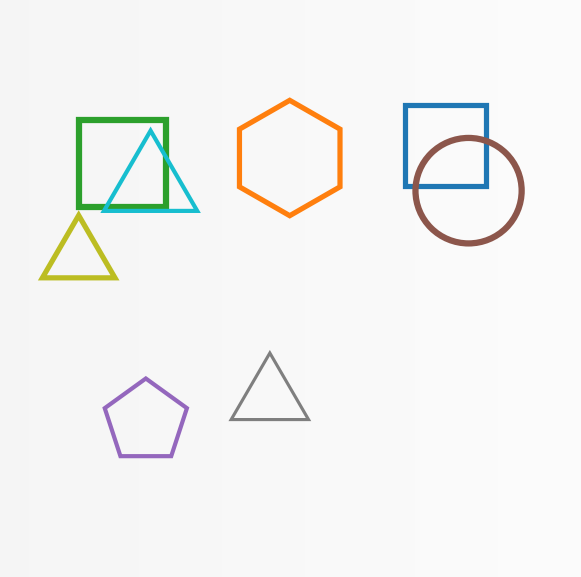[{"shape": "square", "thickness": 2.5, "radius": 0.35, "center": [0.766, 0.748]}, {"shape": "hexagon", "thickness": 2.5, "radius": 0.5, "center": [0.498, 0.726]}, {"shape": "square", "thickness": 3, "radius": 0.37, "center": [0.211, 0.716]}, {"shape": "pentagon", "thickness": 2, "radius": 0.37, "center": [0.251, 0.269]}, {"shape": "circle", "thickness": 3, "radius": 0.46, "center": [0.806, 0.669]}, {"shape": "triangle", "thickness": 1.5, "radius": 0.38, "center": [0.464, 0.311]}, {"shape": "triangle", "thickness": 2.5, "radius": 0.36, "center": [0.135, 0.554]}, {"shape": "triangle", "thickness": 2, "radius": 0.46, "center": [0.259, 0.68]}]